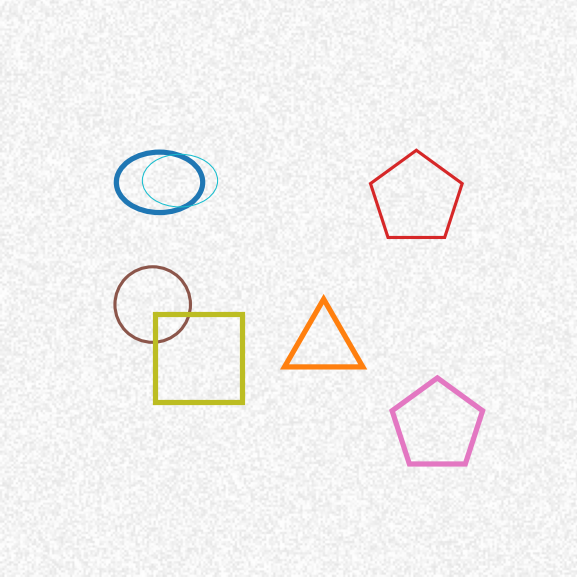[{"shape": "oval", "thickness": 2.5, "radius": 0.37, "center": [0.276, 0.683]}, {"shape": "triangle", "thickness": 2.5, "radius": 0.39, "center": [0.56, 0.403]}, {"shape": "pentagon", "thickness": 1.5, "radius": 0.42, "center": [0.721, 0.655]}, {"shape": "circle", "thickness": 1.5, "radius": 0.33, "center": [0.264, 0.472]}, {"shape": "pentagon", "thickness": 2.5, "radius": 0.41, "center": [0.757, 0.262]}, {"shape": "square", "thickness": 2.5, "radius": 0.38, "center": [0.344, 0.379]}, {"shape": "oval", "thickness": 0.5, "radius": 0.33, "center": [0.312, 0.686]}]